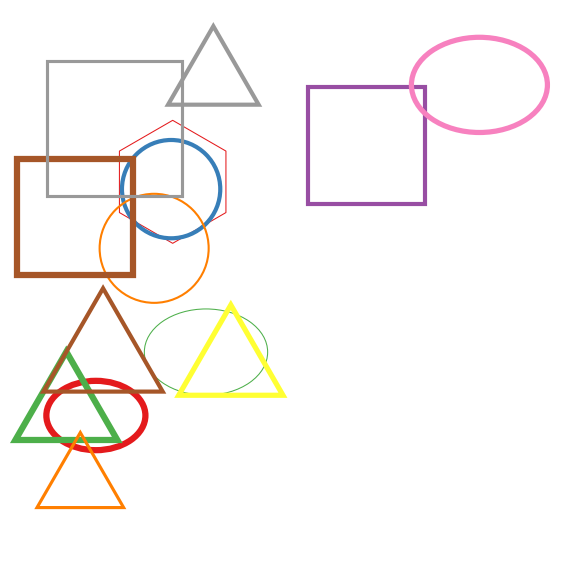[{"shape": "hexagon", "thickness": 0.5, "radius": 0.53, "center": [0.299, 0.684]}, {"shape": "oval", "thickness": 3, "radius": 0.43, "center": [0.166, 0.28]}, {"shape": "circle", "thickness": 2, "radius": 0.43, "center": [0.296, 0.672]}, {"shape": "oval", "thickness": 0.5, "radius": 0.53, "center": [0.357, 0.389]}, {"shape": "triangle", "thickness": 3, "radius": 0.51, "center": [0.115, 0.288]}, {"shape": "square", "thickness": 2, "radius": 0.51, "center": [0.635, 0.747]}, {"shape": "circle", "thickness": 1, "radius": 0.47, "center": [0.267, 0.569]}, {"shape": "triangle", "thickness": 1.5, "radius": 0.43, "center": [0.139, 0.164]}, {"shape": "triangle", "thickness": 2.5, "radius": 0.52, "center": [0.4, 0.367]}, {"shape": "square", "thickness": 3, "radius": 0.5, "center": [0.129, 0.624]}, {"shape": "triangle", "thickness": 2, "radius": 0.6, "center": [0.178, 0.381]}, {"shape": "oval", "thickness": 2.5, "radius": 0.59, "center": [0.83, 0.852]}, {"shape": "triangle", "thickness": 2, "radius": 0.45, "center": [0.369, 0.863]}, {"shape": "square", "thickness": 1.5, "radius": 0.58, "center": [0.198, 0.777]}]